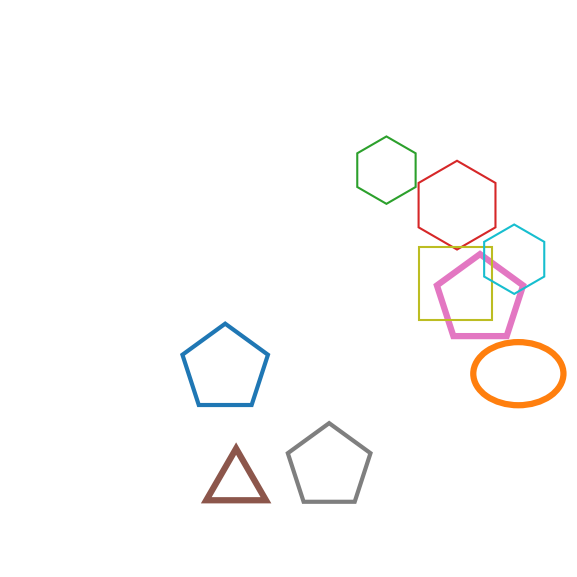[{"shape": "pentagon", "thickness": 2, "radius": 0.39, "center": [0.39, 0.361]}, {"shape": "oval", "thickness": 3, "radius": 0.39, "center": [0.898, 0.352]}, {"shape": "hexagon", "thickness": 1, "radius": 0.29, "center": [0.669, 0.705]}, {"shape": "hexagon", "thickness": 1, "radius": 0.38, "center": [0.791, 0.644]}, {"shape": "triangle", "thickness": 3, "radius": 0.3, "center": [0.409, 0.163]}, {"shape": "pentagon", "thickness": 3, "radius": 0.39, "center": [0.831, 0.481]}, {"shape": "pentagon", "thickness": 2, "radius": 0.38, "center": [0.57, 0.191]}, {"shape": "square", "thickness": 1, "radius": 0.32, "center": [0.788, 0.509]}, {"shape": "hexagon", "thickness": 1, "radius": 0.3, "center": [0.89, 0.55]}]